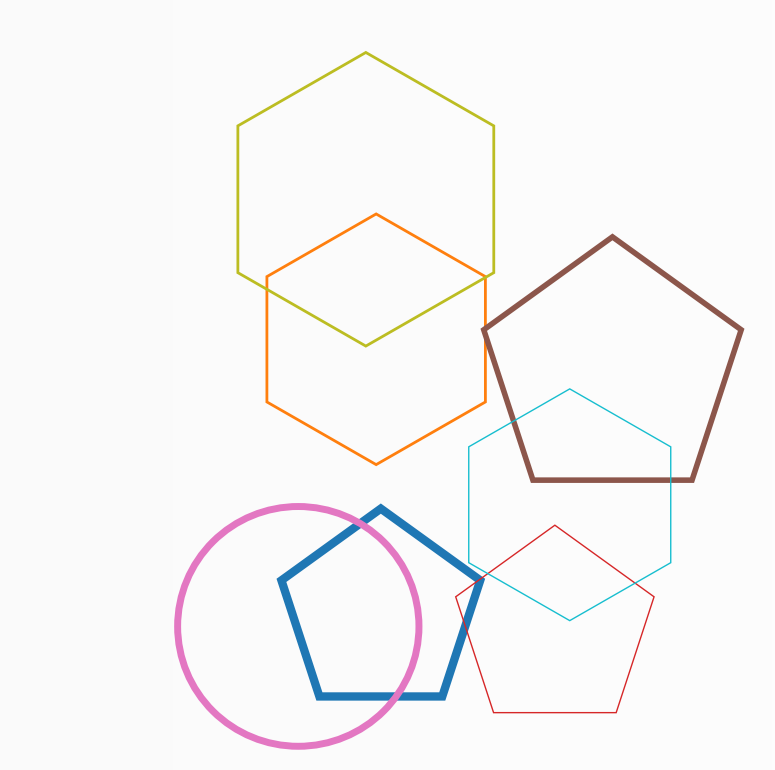[{"shape": "pentagon", "thickness": 3, "radius": 0.67, "center": [0.491, 0.205]}, {"shape": "hexagon", "thickness": 1, "radius": 0.81, "center": [0.485, 0.559]}, {"shape": "pentagon", "thickness": 0.5, "radius": 0.67, "center": [0.716, 0.183]}, {"shape": "pentagon", "thickness": 2, "radius": 0.87, "center": [0.79, 0.518]}, {"shape": "circle", "thickness": 2.5, "radius": 0.78, "center": [0.385, 0.186]}, {"shape": "hexagon", "thickness": 1, "radius": 0.95, "center": [0.472, 0.741]}, {"shape": "hexagon", "thickness": 0.5, "radius": 0.75, "center": [0.735, 0.344]}]